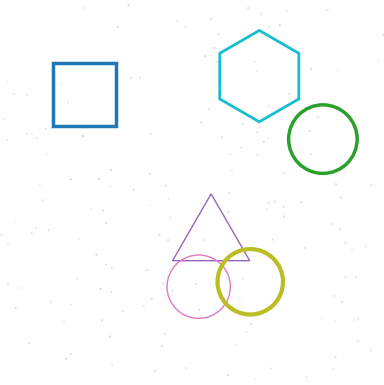[{"shape": "square", "thickness": 2.5, "radius": 0.41, "center": [0.219, 0.755]}, {"shape": "circle", "thickness": 2.5, "radius": 0.44, "center": [0.839, 0.639]}, {"shape": "triangle", "thickness": 1, "radius": 0.58, "center": [0.548, 0.381]}, {"shape": "circle", "thickness": 1, "radius": 0.41, "center": [0.516, 0.255]}, {"shape": "circle", "thickness": 3, "radius": 0.43, "center": [0.65, 0.268]}, {"shape": "hexagon", "thickness": 2, "radius": 0.59, "center": [0.673, 0.802]}]